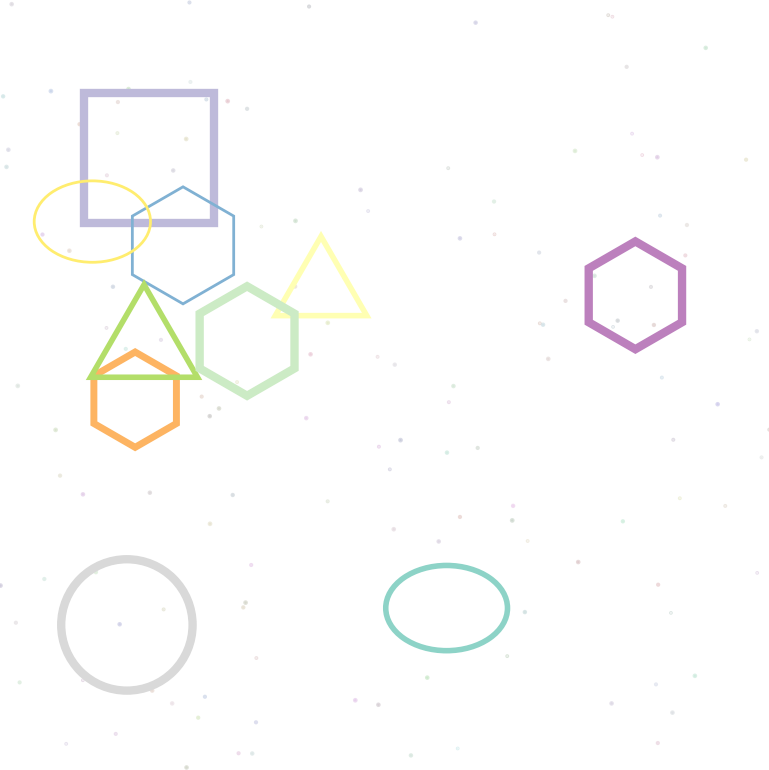[{"shape": "oval", "thickness": 2, "radius": 0.4, "center": [0.58, 0.21]}, {"shape": "triangle", "thickness": 2, "radius": 0.34, "center": [0.417, 0.624]}, {"shape": "square", "thickness": 3, "radius": 0.42, "center": [0.194, 0.795]}, {"shape": "hexagon", "thickness": 1, "radius": 0.38, "center": [0.238, 0.681]}, {"shape": "hexagon", "thickness": 2.5, "radius": 0.31, "center": [0.176, 0.481]}, {"shape": "triangle", "thickness": 2, "radius": 0.4, "center": [0.187, 0.55]}, {"shape": "circle", "thickness": 3, "radius": 0.43, "center": [0.165, 0.188]}, {"shape": "hexagon", "thickness": 3, "radius": 0.35, "center": [0.825, 0.616]}, {"shape": "hexagon", "thickness": 3, "radius": 0.36, "center": [0.321, 0.557]}, {"shape": "oval", "thickness": 1, "radius": 0.38, "center": [0.12, 0.712]}]